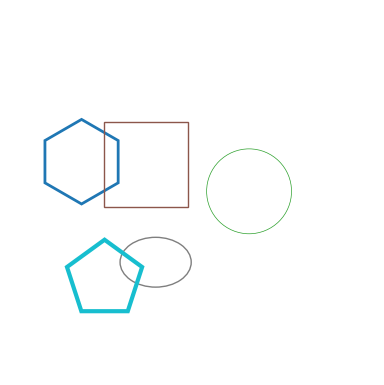[{"shape": "hexagon", "thickness": 2, "radius": 0.55, "center": [0.212, 0.58]}, {"shape": "circle", "thickness": 0.5, "radius": 0.55, "center": [0.647, 0.503]}, {"shape": "square", "thickness": 1, "radius": 0.55, "center": [0.379, 0.573]}, {"shape": "oval", "thickness": 1, "radius": 0.46, "center": [0.404, 0.319]}, {"shape": "pentagon", "thickness": 3, "radius": 0.51, "center": [0.272, 0.275]}]